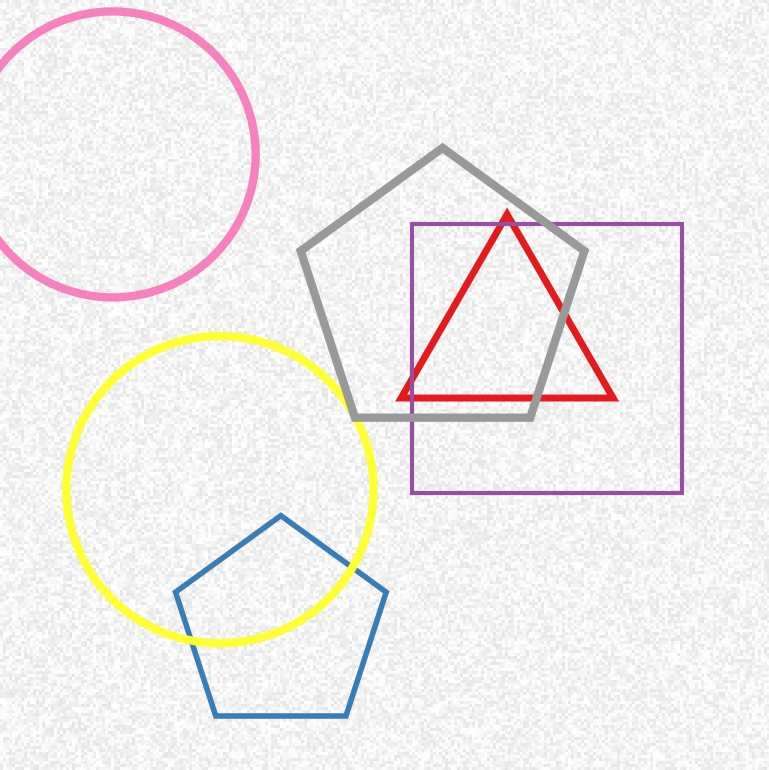[{"shape": "triangle", "thickness": 2.5, "radius": 0.79, "center": [0.659, 0.563]}, {"shape": "pentagon", "thickness": 2, "radius": 0.72, "center": [0.365, 0.186]}, {"shape": "square", "thickness": 1.5, "radius": 0.88, "center": [0.711, 0.535]}, {"shape": "circle", "thickness": 3, "radius": 1.0, "center": [0.286, 0.364]}, {"shape": "circle", "thickness": 3, "radius": 0.93, "center": [0.146, 0.799]}, {"shape": "pentagon", "thickness": 3, "radius": 0.97, "center": [0.575, 0.614]}]